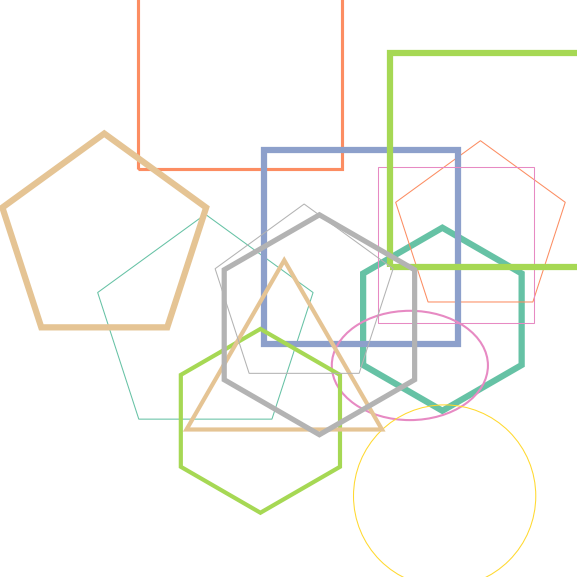[{"shape": "pentagon", "thickness": 0.5, "radius": 0.98, "center": [0.356, 0.432]}, {"shape": "hexagon", "thickness": 3, "radius": 0.79, "center": [0.766, 0.446]}, {"shape": "square", "thickness": 1.5, "radius": 0.88, "center": [0.415, 0.883]}, {"shape": "pentagon", "thickness": 0.5, "radius": 0.77, "center": [0.832, 0.601]}, {"shape": "square", "thickness": 3, "radius": 0.84, "center": [0.625, 0.571]}, {"shape": "oval", "thickness": 1, "radius": 0.68, "center": [0.71, 0.366]}, {"shape": "square", "thickness": 0.5, "radius": 0.68, "center": [0.79, 0.575]}, {"shape": "hexagon", "thickness": 2, "radius": 0.8, "center": [0.451, 0.27]}, {"shape": "square", "thickness": 3, "radius": 0.92, "center": [0.86, 0.722]}, {"shape": "circle", "thickness": 0.5, "radius": 0.79, "center": [0.77, 0.14]}, {"shape": "triangle", "thickness": 2, "radius": 0.98, "center": [0.492, 0.353]}, {"shape": "pentagon", "thickness": 3, "radius": 0.93, "center": [0.181, 0.582]}, {"shape": "pentagon", "thickness": 0.5, "radius": 0.81, "center": [0.527, 0.484]}, {"shape": "hexagon", "thickness": 2.5, "radius": 0.95, "center": [0.553, 0.437]}]